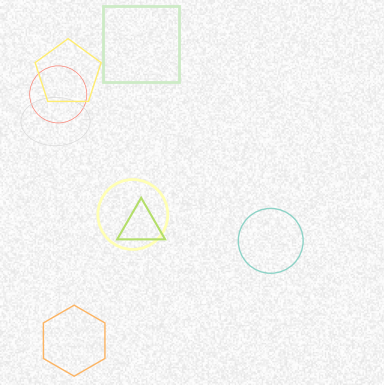[{"shape": "circle", "thickness": 1, "radius": 0.42, "center": [0.703, 0.374]}, {"shape": "circle", "thickness": 2, "radius": 0.45, "center": [0.345, 0.443]}, {"shape": "circle", "thickness": 0.5, "radius": 0.37, "center": [0.151, 0.755]}, {"shape": "hexagon", "thickness": 1, "radius": 0.46, "center": [0.193, 0.115]}, {"shape": "triangle", "thickness": 1.5, "radius": 0.36, "center": [0.367, 0.414]}, {"shape": "oval", "thickness": 0.5, "radius": 0.45, "center": [0.144, 0.684]}, {"shape": "square", "thickness": 2, "radius": 0.49, "center": [0.366, 0.886]}, {"shape": "pentagon", "thickness": 1, "radius": 0.45, "center": [0.177, 0.81]}]